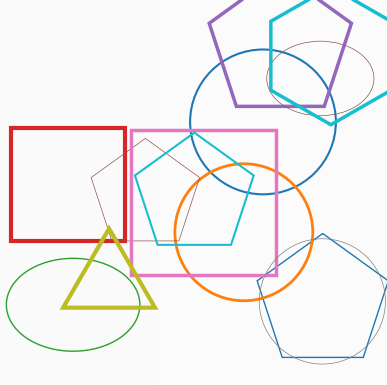[{"shape": "pentagon", "thickness": 1, "radius": 0.89, "center": [0.833, 0.216]}, {"shape": "circle", "thickness": 1.5, "radius": 0.94, "center": [0.679, 0.683]}, {"shape": "circle", "thickness": 2, "radius": 0.89, "center": [0.629, 0.397]}, {"shape": "oval", "thickness": 1, "radius": 0.86, "center": [0.189, 0.208]}, {"shape": "square", "thickness": 3, "radius": 0.73, "center": [0.175, 0.52]}, {"shape": "pentagon", "thickness": 2.5, "radius": 0.96, "center": [0.723, 0.88]}, {"shape": "oval", "thickness": 0.5, "radius": 0.69, "center": [0.827, 0.796]}, {"shape": "pentagon", "thickness": 0.5, "radius": 0.74, "center": [0.375, 0.493]}, {"shape": "square", "thickness": 2.5, "radius": 0.94, "center": [0.525, 0.475]}, {"shape": "circle", "thickness": 0.5, "radius": 0.81, "center": [0.832, 0.217]}, {"shape": "triangle", "thickness": 3, "radius": 0.68, "center": [0.281, 0.269]}, {"shape": "hexagon", "thickness": 2.5, "radius": 0.9, "center": [0.854, 0.855]}, {"shape": "pentagon", "thickness": 1.5, "radius": 0.81, "center": [0.501, 0.494]}]